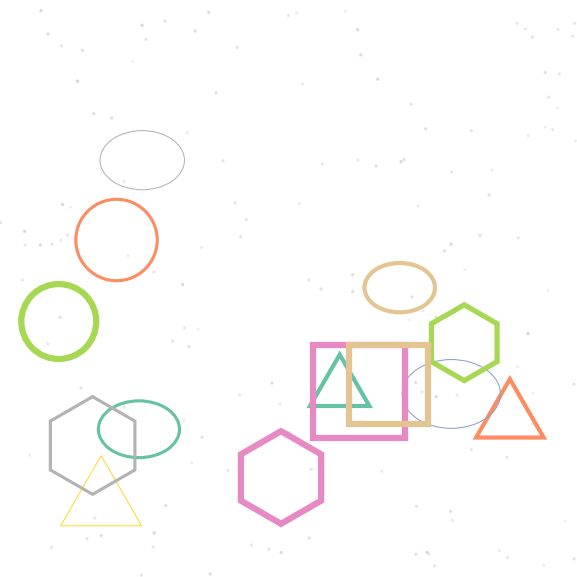[{"shape": "oval", "thickness": 1.5, "radius": 0.35, "center": [0.241, 0.256]}, {"shape": "triangle", "thickness": 2, "radius": 0.3, "center": [0.588, 0.326]}, {"shape": "circle", "thickness": 1.5, "radius": 0.35, "center": [0.202, 0.584]}, {"shape": "triangle", "thickness": 2, "radius": 0.34, "center": [0.883, 0.275]}, {"shape": "oval", "thickness": 0.5, "radius": 0.43, "center": [0.782, 0.317]}, {"shape": "hexagon", "thickness": 3, "radius": 0.4, "center": [0.487, 0.172]}, {"shape": "square", "thickness": 3, "radius": 0.4, "center": [0.622, 0.321]}, {"shape": "hexagon", "thickness": 2.5, "radius": 0.33, "center": [0.804, 0.406]}, {"shape": "circle", "thickness": 3, "radius": 0.32, "center": [0.102, 0.442]}, {"shape": "triangle", "thickness": 0.5, "radius": 0.4, "center": [0.175, 0.129]}, {"shape": "oval", "thickness": 2, "radius": 0.31, "center": [0.692, 0.501]}, {"shape": "square", "thickness": 3, "radius": 0.34, "center": [0.673, 0.333]}, {"shape": "hexagon", "thickness": 1.5, "radius": 0.42, "center": [0.16, 0.228]}, {"shape": "oval", "thickness": 0.5, "radius": 0.37, "center": [0.246, 0.722]}]